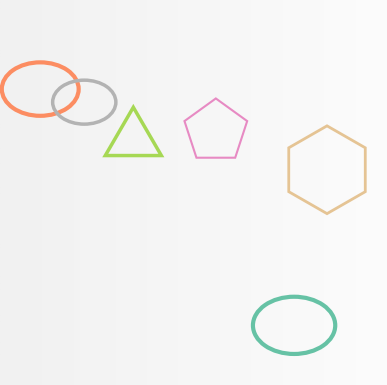[{"shape": "oval", "thickness": 3, "radius": 0.53, "center": [0.759, 0.155]}, {"shape": "oval", "thickness": 3, "radius": 0.5, "center": [0.104, 0.769]}, {"shape": "pentagon", "thickness": 1.5, "radius": 0.43, "center": [0.557, 0.659]}, {"shape": "triangle", "thickness": 2.5, "radius": 0.42, "center": [0.344, 0.638]}, {"shape": "hexagon", "thickness": 2, "radius": 0.57, "center": [0.844, 0.559]}, {"shape": "oval", "thickness": 2.5, "radius": 0.41, "center": [0.217, 0.735]}]